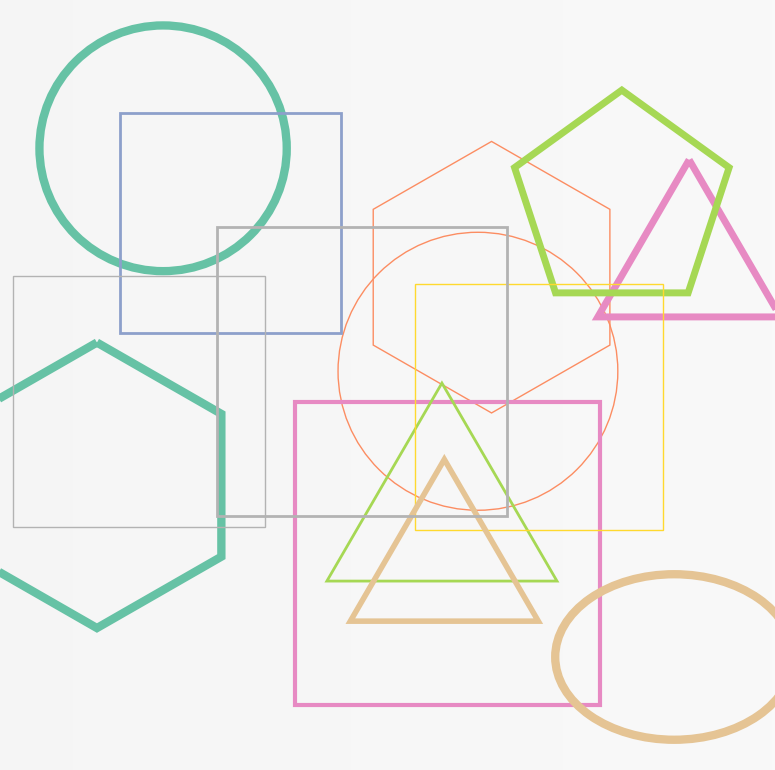[{"shape": "hexagon", "thickness": 3, "radius": 0.93, "center": [0.125, 0.37]}, {"shape": "circle", "thickness": 3, "radius": 0.8, "center": [0.21, 0.807]}, {"shape": "hexagon", "thickness": 0.5, "radius": 0.88, "center": [0.634, 0.64]}, {"shape": "circle", "thickness": 0.5, "radius": 0.9, "center": [0.617, 0.518]}, {"shape": "square", "thickness": 1, "radius": 0.71, "center": [0.298, 0.711]}, {"shape": "square", "thickness": 1.5, "radius": 0.98, "center": [0.578, 0.281]}, {"shape": "triangle", "thickness": 2.5, "radius": 0.68, "center": [0.889, 0.656]}, {"shape": "pentagon", "thickness": 2.5, "radius": 0.73, "center": [0.802, 0.737]}, {"shape": "triangle", "thickness": 1, "radius": 0.86, "center": [0.57, 0.331]}, {"shape": "square", "thickness": 0.5, "radius": 0.8, "center": [0.695, 0.472]}, {"shape": "triangle", "thickness": 2, "radius": 0.7, "center": [0.573, 0.263]}, {"shape": "oval", "thickness": 3, "radius": 0.77, "center": [0.87, 0.147]}, {"shape": "square", "thickness": 0.5, "radius": 0.81, "center": [0.18, 0.479]}, {"shape": "square", "thickness": 1, "radius": 0.94, "center": [0.468, 0.517]}]